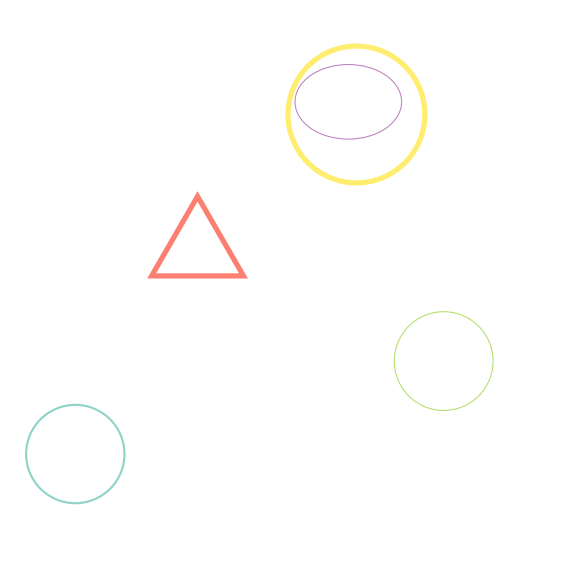[{"shape": "circle", "thickness": 1, "radius": 0.43, "center": [0.13, 0.213]}, {"shape": "triangle", "thickness": 2.5, "radius": 0.46, "center": [0.342, 0.567]}, {"shape": "circle", "thickness": 0.5, "radius": 0.43, "center": [0.768, 0.374]}, {"shape": "oval", "thickness": 0.5, "radius": 0.46, "center": [0.603, 0.823]}, {"shape": "circle", "thickness": 2.5, "radius": 0.59, "center": [0.617, 0.801]}]